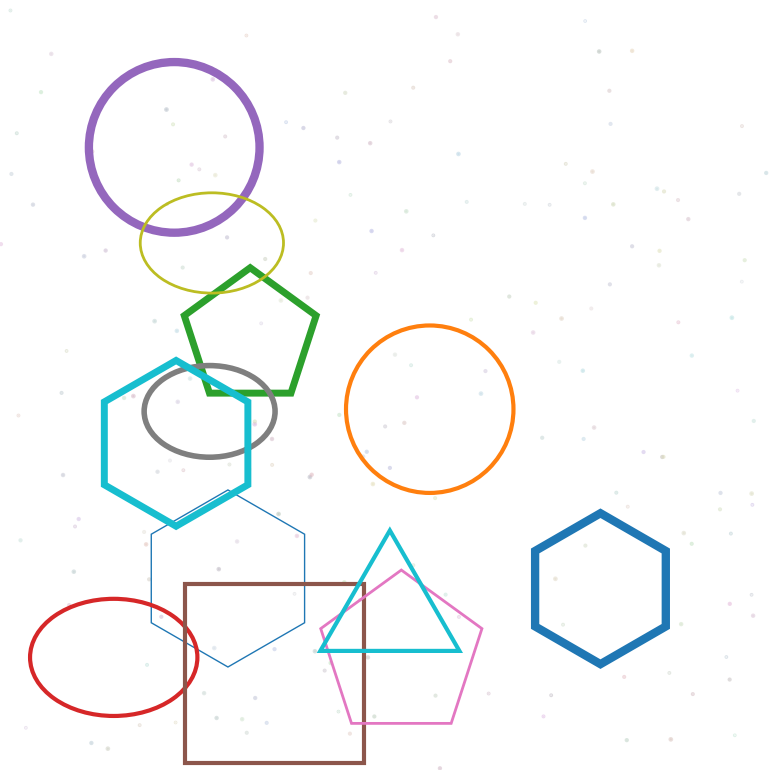[{"shape": "hexagon", "thickness": 3, "radius": 0.49, "center": [0.78, 0.235]}, {"shape": "hexagon", "thickness": 0.5, "radius": 0.57, "center": [0.296, 0.249]}, {"shape": "circle", "thickness": 1.5, "radius": 0.54, "center": [0.558, 0.469]}, {"shape": "pentagon", "thickness": 2.5, "radius": 0.45, "center": [0.325, 0.562]}, {"shape": "oval", "thickness": 1.5, "radius": 0.54, "center": [0.148, 0.146]}, {"shape": "circle", "thickness": 3, "radius": 0.55, "center": [0.226, 0.809]}, {"shape": "square", "thickness": 1.5, "radius": 0.58, "center": [0.357, 0.125]}, {"shape": "pentagon", "thickness": 1, "radius": 0.55, "center": [0.521, 0.15]}, {"shape": "oval", "thickness": 2, "radius": 0.43, "center": [0.272, 0.466]}, {"shape": "oval", "thickness": 1, "radius": 0.47, "center": [0.275, 0.684]}, {"shape": "triangle", "thickness": 1.5, "radius": 0.52, "center": [0.506, 0.207]}, {"shape": "hexagon", "thickness": 2.5, "radius": 0.54, "center": [0.229, 0.424]}]